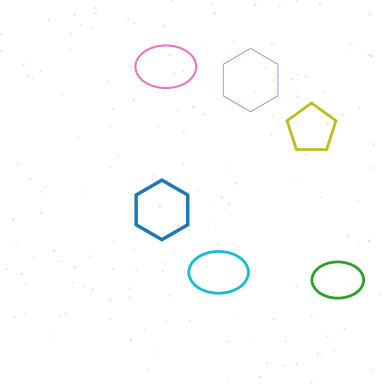[{"shape": "hexagon", "thickness": 2.5, "radius": 0.39, "center": [0.421, 0.455]}, {"shape": "oval", "thickness": 2, "radius": 0.34, "center": [0.877, 0.273]}, {"shape": "hexagon", "thickness": 0.5, "radius": 0.41, "center": [0.651, 0.792]}, {"shape": "oval", "thickness": 1.5, "radius": 0.39, "center": [0.431, 0.827]}, {"shape": "pentagon", "thickness": 2, "radius": 0.33, "center": [0.809, 0.666]}, {"shape": "oval", "thickness": 2, "radius": 0.39, "center": [0.568, 0.293]}]